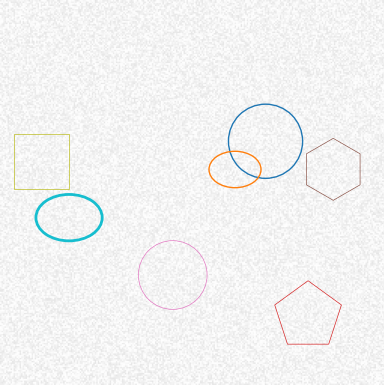[{"shape": "circle", "thickness": 1, "radius": 0.48, "center": [0.69, 0.633]}, {"shape": "oval", "thickness": 1, "radius": 0.34, "center": [0.61, 0.56]}, {"shape": "pentagon", "thickness": 0.5, "radius": 0.46, "center": [0.8, 0.18]}, {"shape": "hexagon", "thickness": 0.5, "radius": 0.4, "center": [0.866, 0.56]}, {"shape": "circle", "thickness": 0.5, "radius": 0.45, "center": [0.449, 0.286]}, {"shape": "square", "thickness": 0.5, "radius": 0.36, "center": [0.107, 0.581]}, {"shape": "oval", "thickness": 2, "radius": 0.43, "center": [0.179, 0.435]}]